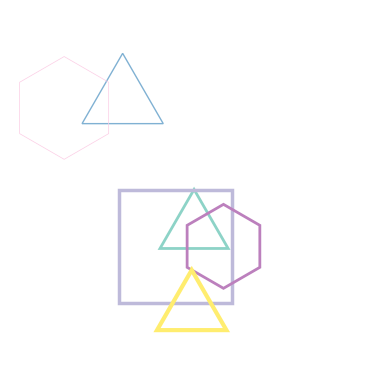[{"shape": "triangle", "thickness": 2, "radius": 0.51, "center": [0.504, 0.406]}, {"shape": "square", "thickness": 2.5, "radius": 0.73, "center": [0.457, 0.361]}, {"shape": "triangle", "thickness": 1, "radius": 0.61, "center": [0.319, 0.74]}, {"shape": "hexagon", "thickness": 0.5, "radius": 0.67, "center": [0.167, 0.72]}, {"shape": "hexagon", "thickness": 2, "radius": 0.55, "center": [0.58, 0.36]}, {"shape": "triangle", "thickness": 3, "radius": 0.52, "center": [0.498, 0.195]}]